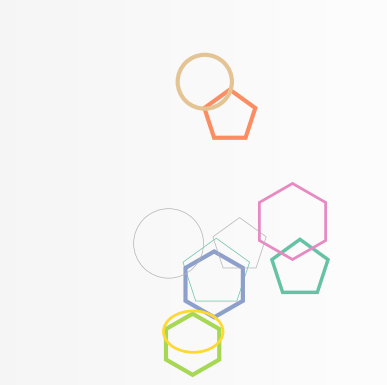[{"shape": "pentagon", "thickness": 2.5, "radius": 0.38, "center": [0.774, 0.302]}, {"shape": "pentagon", "thickness": 0.5, "radius": 0.45, "center": [0.558, 0.291]}, {"shape": "pentagon", "thickness": 3, "radius": 0.35, "center": [0.593, 0.698]}, {"shape": "hexagon", "thickness": 3, "radius": 0.43, "center": [0.553, 0.261]}, {"shape": "hexagon", "thickness": 2, "radius": 0.49, "center": [0.755, 0.425]}, {"shape": "hexagon", "thickness": 3, "radius": 0.4, "center": [0.497, 0.106]}, {"shape": "oval", "thickness": 2, "radius": 0.38, "center": [0.499, 0.139]}, {"shape": "circle", "thickness": 3, "radius": 0.35, "center": [0.528, 0.788]}, {"shape": "pentagon", "thickness": 0.5, "radius": 0.36, "center": [0.618, 0.363]}, {"shape": "circle", "thickness": 0.5, "radius": 0.45, "center": [0.435, 0.368]}]